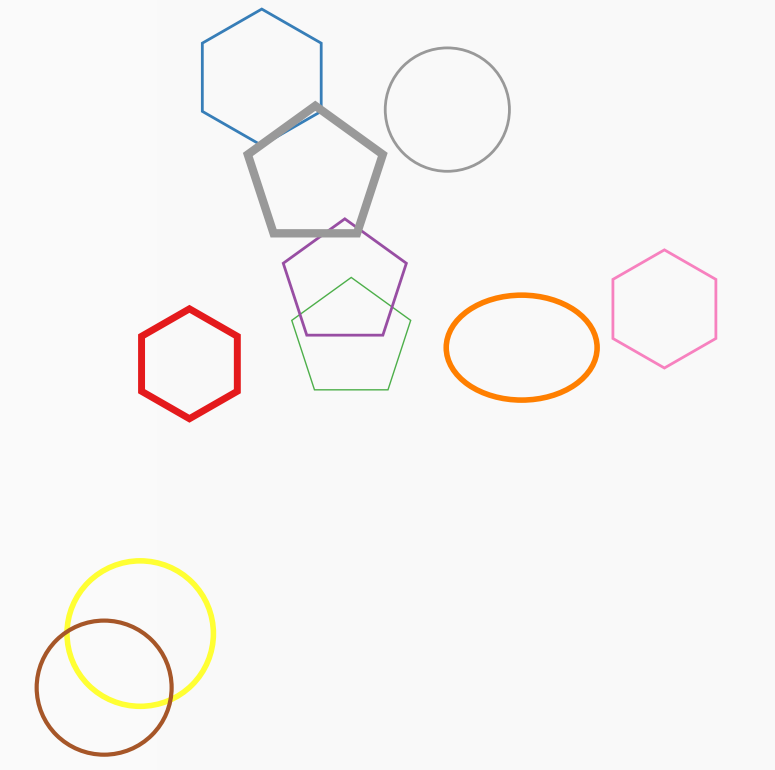[{"shape": "hexagon", "thickness": 2.5, "radius": 0.36, "center": [0.244, 0.528]}, {"shape": "hexagon", "thickness": 1, "radius": 0.44, "center": [0.338, 0.9]}, {"shape": "pentagon", "thickness": 0.5, "radius": 0.4, "center": [0.453, 0.559]}, {"shape": "pentagon", "thickness": 1, "radius": 0.42, "center": [0.445, 0.632]}, {"shape": "oval", "thickness": 2, "radius": 0.49, "center": [0.673, 0.549]}, {"shape": "circle", "thickness": 2, "radius": 0.47, "center": [0.181, 0.177]}, {"shape": "circle", "thickness": 1.5, "radius": 0.44, "center": [0.134, 0.107]}, {"shape": "hexagon", "thickness": 1, "radius": 0.38, "center": [0.857, 0.599]}, {"shape": "circle", "thickness": 1, "radius": 0.4, "center": [0.577, 0.858]}, {"shape": "pentagon", "thickness": 3, "radius": 0.46, "center": [0.407, 0.771]}]